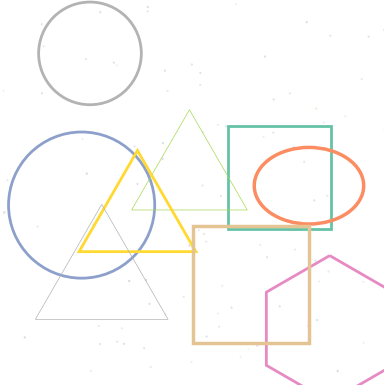[{"shape": "square", "thickness": 2, "radius": 0.67, "center": [0.725, 0.54]}, {"shape": "oval", "thickness": 2.5, "radius": 0.71, "center": [0.803, 0.518]}, {"shape": "circle", "thickness": 2, "radius": 0.95, "center": [0.212, 0.467]}, {"shape": "hexagon", "thickness": 2, "radius": 0.95, "center": [0.856, 0.146]}, {"shape": "triangle", "thickness": 0.5, "radius": 0.87, "center": [0.492, 0.541]}, {"shape": "triangle", "thickness": 2, "radius": 0.88, "center": [0.357, 0.434]}, {"shape": "square", "thickness": 2.5, "radius": 0.76, "center": [0.652, 0.262]}, {"shape": "triangle", "thickness": 0.5, "radius": 1.0, "center": [0.264, 0.27]}, {"shape": "circle", "thickness": 2, "radius": 0.67, "center": [0.234, 0.861]}]